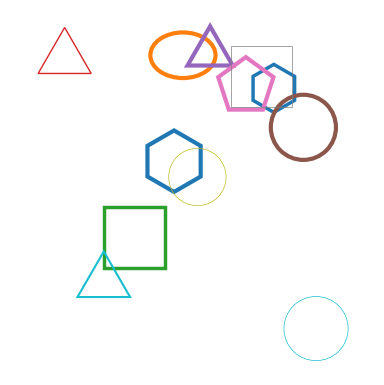[{"shape": "hexagon", "thickness": 3, "radius": 0.4, "center": [0.452, 0.581]}, {"shape": "hexagon", "thickness": 2.5, "radius": 0.31, "center": [0.711, 0.77]}, {"shape": "oval", "thickness": 3, "radius": 0.42, "center": [0.475, 0.857]}, {"shape": "square", "thickness": 2.5, "radius": 0.39, "center": [0.35, 0.384]}, {"shape": "triangle", "thickness": 1, "radius": 0.4, "center": [0.168, 0.849]}, {"shape": "triangle", "thickness": 3, "radius": 0.34, "center": [0.546, 0.864]}, {"shape": "circle", "thickness": 3, "radius": 0.42, "center": [0.788, 0.669]}, {"shape": "pentagon", "thickness": 3, "radius": 0.38, "center": [0.639, 0.776]}, {"shape": "square", "thickness": 0.5, "radius": 0.4, "center": [0.678, 0.802]}, {"shape": "circle", "thickness": 0.5, "radius": 0.37, "center": [0.513, 0.54]}, {"shape": "triangle", "thickness": 1.5, "radius": 0.39, "center": [0.27, 0.268]}, {"shape": "circle", "thickness": 0.5, "radius": 0.42, "center": [0.821, 0.147]}]